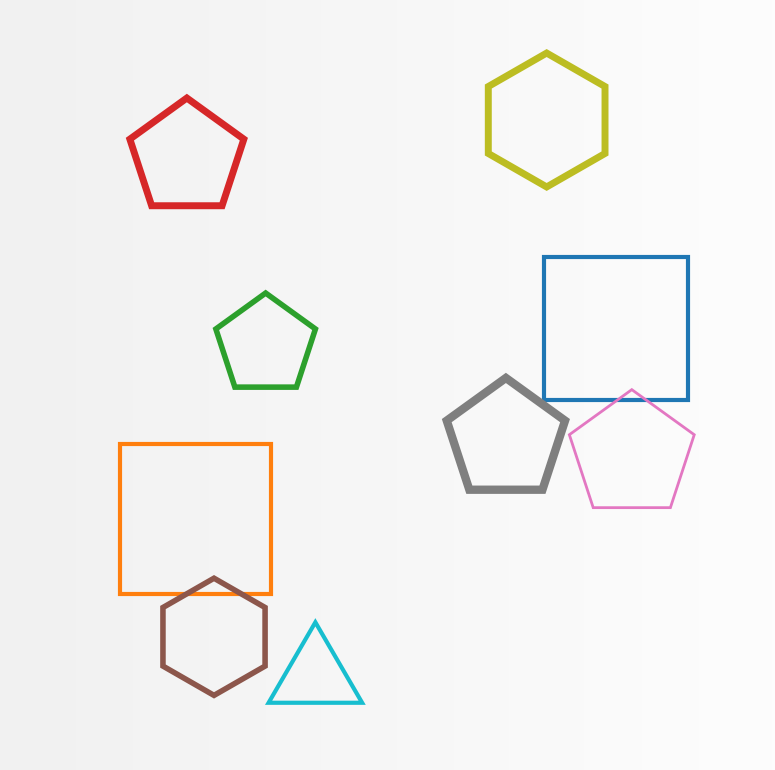[{"shape": "square", "thickness": 1.5, "radius": 0.46, "center": [0.795, 0.573]}, {"shape": "square", "thickness": 1.5, "radius": 0.49, "center": [0.252, 0.326]}, {"shape": "pentagon", "thickness": 2, "radius": 0.34, "center": [0.343, 0.552]}, {"shape": "pentagon", "thickness": 2.5, "radius": 0.39, "center": [0.241, 0.795]}, {"shape": "hexagon", "thickness": 2, "radius": 0.38, "center": [0.276, 0.173]}, {"shape": "pentagon", "thickness": 1, "radius": 0.42, "center": [0.815, 0.409]}, {"shape": "pentagon", "thickness": 3, "radius": 0.4, "center": [0.653, 0.429]}, {"shape": "hexagon", "thickness": 2.5, "radius": 0.43, "center": [0.705, 0.844]}, {"shape": "triangle", "thickness": 1.5, "radius": 0.35, "center": [0.407, 0.122]}]